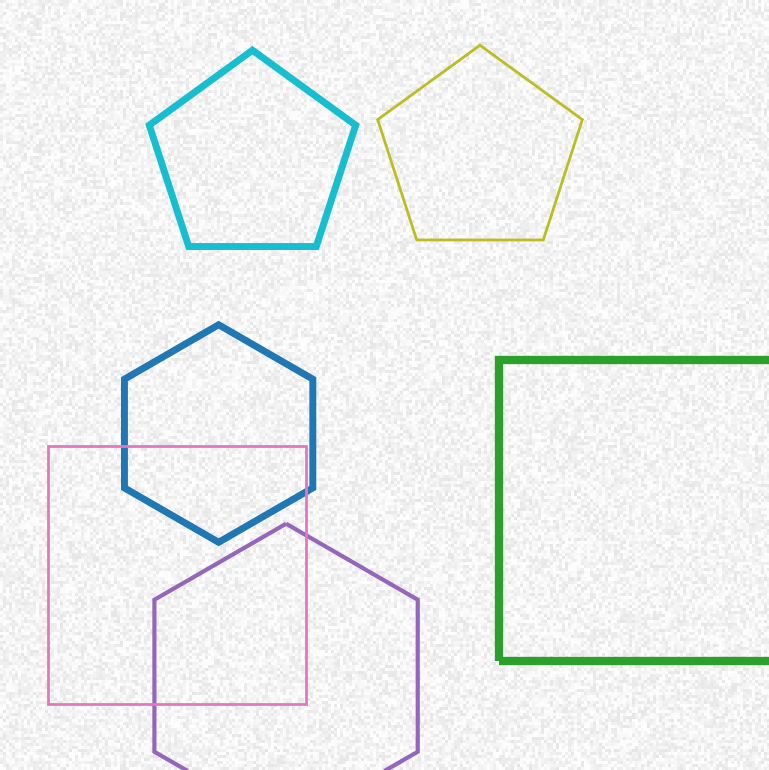[{"shape": "hexagon", "thickness": 2.5, "radius": 0.71, "center": [0.284, 0.437]}, {"shape": "square", "thickness": 3, "radius": 0.98, "center": [0.844, 0.337]}, {"shape": "hexagon", "thickness": 1.5, "radius": 0.99, "center": [0.372, 0.122]}, {"shape": "square", "thickness": 1, "radius": 0.84, "center": [0.23, 0.253]}, {"shape": "pentagon", "thickness": 1, "radius": 0.7, "center": [0.623, 0.801]}, {"shape": "pentagon", "thickness": 2.5, "radius": 0.7, "center": [0.328, 0.794]}]